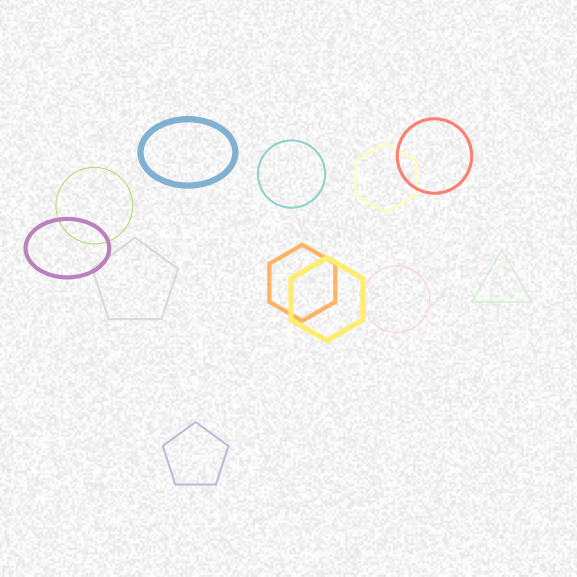[{"shape": "circle", "thickness": 1, "radius": 0.29, "center": [0.505, 0.698]}, {"shape": "hexagon", "thickness": 1, "radius": 0.3, "center": [0.668, 0.691]}, {"shape": "pentagon", "thickness": 1, "radius": 0.3, "center": [0.339, 0.208]}, {"shape": "circle", "thickness": 1.5, "radius": 0.32, "center": [0.752, 0.729]}, {"shape": "oval", "thickness": 3, "radius": 0.41, "center": [0.325, 0.735]}, {"shape": "hexagon", "thickness": 2, "radius": 0.33, "center": [0.524, 0.509]}, {"shape": "circle", "thickness": 0.5, "radius": 0.33, "center": [0.163, 0.643]}, {"shape": "circle", "thickness": 0.5, "radius": 0.29, "center": [0.686, 0.481]}, {"shape": "pentagon", "thickness": 1, "radius": 0.39, "center": [0.234, 0.51]}, {"shape": "oval", "thickness": 2, "radius": 0.36, "center": [0.117, 0.569]}, {"shape": "triangle", "thickness": 0.5, "radius": 0.3, "center": [0.869, 0.506]}, {"shape": "hexagon", "thickness": 2.5, "radius": 0.36, "center": [0.566, 0.481]}]